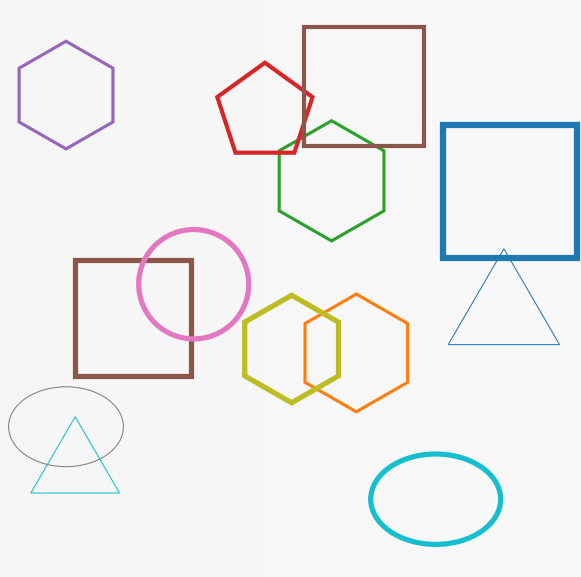[{"shape": "square", "thickness": 3, "radius": 0.58, "center": [0.878, 0.668]}, {"shape": "triangle", "thickness": 0.5, "radius": 0.55, "center": [0.867, 0.458]}, {"shape": "hexagon", "thickness": 1.5, "radius": 0.51, "center": [0.613, 0.388]}, {"shape": "hexagon", "thickness": 1.5, "radius": 0.52, "center": [0.57, 0.686]}, {"shape": "pentagon", "thickness": 2, "radius": 0.43, "center": [0.456, 0.804]}, {"shape": "hexagon", "thickness": 1.5, "radius": 0.47, "center": [0.114, 0.834]}, {"shape": "square", "thickness": 2.5, "radius": 0.5, "center": [0.228, 0.448]}, {"shape": "square", "thickness": 2, "radius": 0.51, "center": [0.626, 0.85]}, {"shape": "circle", "thickness": 2.5, "radius": 0.47, "center": [0.333, 0.507]}, {"shape": "oval", "thickness": 0.5, "radius": 0.49, "center": [0.114, 0.26]}, {"shape": "hexagon", "thickness": 2.5, "radius": 0.47, "center": [0.502, 0.395]}, {"shape": "oval", "thickness": 2.5, "radius": 0.56, "center": [0.75, 0.135]}, {"shape": "triangle", "thickness": 0.5, "radius": 0.44, "center": [0.129, 0.189]}]